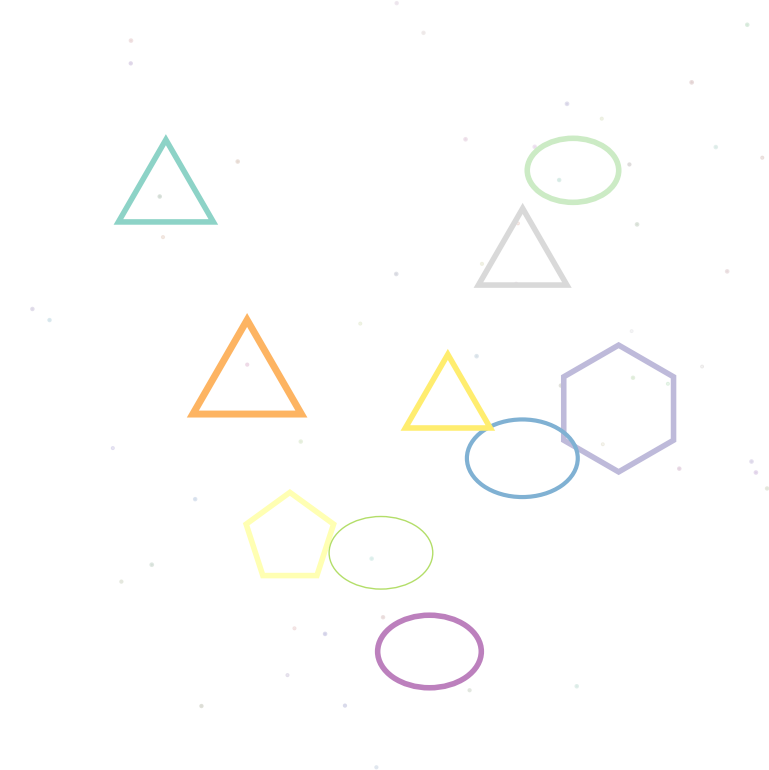[{"shape": "triangle", "thickness": 2, "radius": 0.36, "center": [0.215, 0.747]}, {"shape": "pentagon", "thickness": 2, "radius": 0.3, "center": [0.376, 0.301]}, {"shape": "hexagon", "thickness": 2, "radius": 0.41, "center": [0.803, 0.469]}, {"shape": "oval", "thickness": 1.5, "radius": 0.36, "center": [0.678, 0.405]}, {"shape": "triangle", "thickness": 2.5, "radius": 0.41, "center": [0.321, 0.503]}, {"shape": "oval", "thickness": 0.5, "radius": 0.34, "center": [0.495, 0.282]}, {"shape": "triangle", "thickness": 2, "radius": 0.33, "center": [0.679, 0.663]}, {"shape": "oval", "thickness": 2, "radius": 0.34, "center": [0.558, 0.154]}, {"shape": "oval", "thickness": 2, "radius": 0.3, "center": [0.744, 0.779]}, {"shape": "triangle", "thickness": 2, "radius": 0.32, "center": [0.582, 0.476]}]